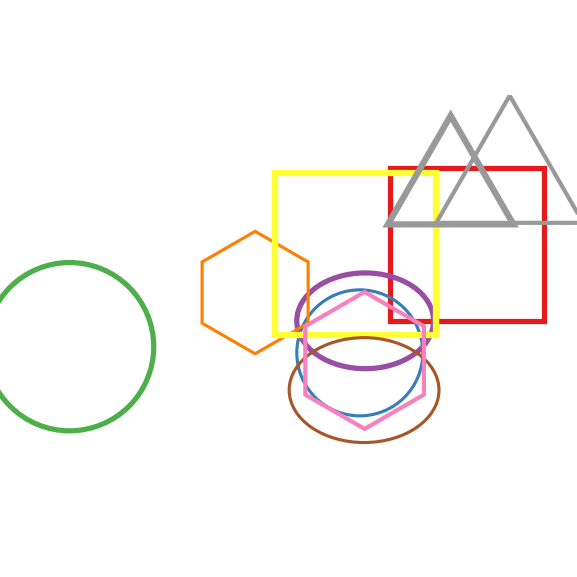[{"shape": "square", "thickness": 2.5, "radius": 0.66, "center": [0.808, 0.575]}, {"shape": "circle", "thickness": 1.5, "radius": 0.55, "center": [0.623, 0.388]}, {"shape": "circle", "thickness": 2.5, "radius": 0.73, "center": [0.121, 0.399]}, {"shape": "oval", "thickness": 2.5, "radius": 0.59, "center": [0.632, 0.444]}, {"shape": "hexagon", "thickness": 1.5, "radius": 0.53, "center": [0.442, 0.493]}, {"shape": "square", "thickness": 3, "radius": 0.7, "center": [0.615, 0.559]}, {"shape": "oval", "thickness": 1.5, "radius": 0.65, "center": [0.63, 0.324]}, {"shape": "hexagon", "thickness": 2, "radius": 0.59, "center": [0.631, 0.375]}, {"shape": "triangle", "thickness": 2, "radius": 0.73, "center": [0.883, 0.687]}, {"shape": "triangle", "thickness": 3, "radius": 0.63, "center": [0.78, 0.673]}]